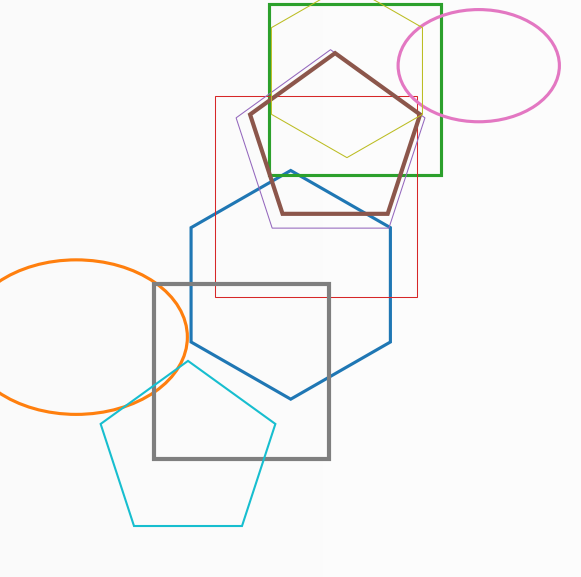[{"shape": "hexagon", "thickness": 1.5, "radius": 0.99, "center": [0.5, 0.506]}, {"shape": "oval", "thickness": 1.5, "radius": 0.96, "center": [0.131, 0.415]}, {"shape": "square", "thickness": 1.5, "radius": 0.74, "center": [0.611, 0.844]}, {"shape": "square", "thickness": 0.5, "radius": 0.87, "center": [0.543, 0.658]}, {"shape": "pentagon", "thickness": 0.5, "radius": 0.85, "center": [0.569, 0.742]}, {"shape": "pentagon", "thickness": 2, "radius": 0.77, "center": [0.577, 0.753]}, {"shape": "oval", "thickness": 1.5, "radius": 0.69, "center": [0.824, 0.885]}, {"shape": "square", "thickness": 2, "radius": 0.76, "center": [0.415, 0.356]}, {"shape": "hexagon", "thickness": 0.5, "radius": 0.75, "center": [0.597, 0.876]}, {"shape": "pentagon", "thickness": 1, "radius": 0.79, "center": [0.323, 0.216]}]